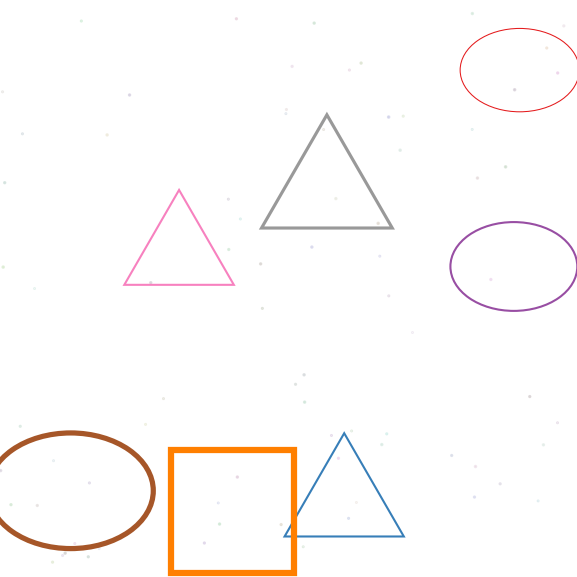[{"shape": "oval", "thickness": 0.5, "radius": 0.52, "center": [0.9, 0.878]}, {"shape": "triangle", "thickness": 1, "radius": 0.6, "center": [0.596, 0.13]}, {"shape": "oval", "thickness": 1, "radius": 0.55, "center": [0.89, 0.538]}, {"shape": "square", "thickness": 3, "radius": 0.53, "center": [0.402, 0.113]}, {"shape": "oval", "thickness": 2.5, "radius": 0.72, "center": [0.122, 0.149]}, {"shape": "triangle", "thickness": 1, "radius": 0.55, "center": [0.31, 0.561]}, {"shape": "triangle", "thickness": 1.5, "radius": 0.65, "center": [0.566, 0.67]}]